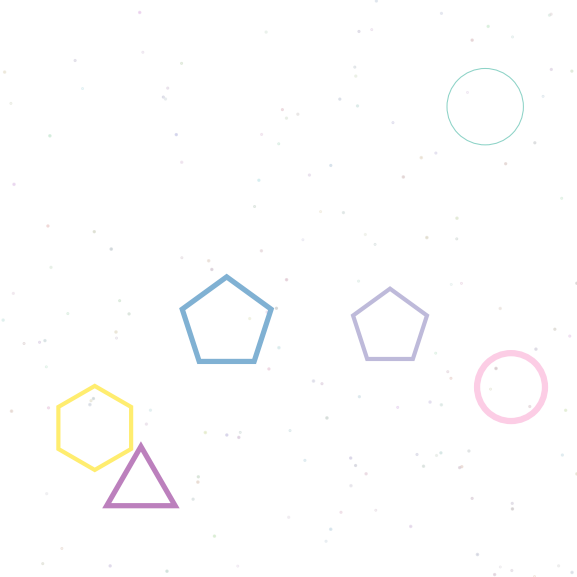[{"shape": "circle", "thickness": 0.5, "radius": 0.33, "center": [0.84, 0.814]}, {"shape": "pentagon", "thickness": 2, "radius": 0.34, "center": [0.675, 0.432]}, {"shape": "pentagon", "thickness": 2.5, "radius": 0.4, "center": [0.392, 0.439]}, {"shape": "circle", "thickness": 3, "radius": 0.29, "center": [0.885, 0.329]}, {"shape": "triangle", "thickness": 2.5, "radius": 0.34, "center": [0.244, 0.158]}, {"shape": "hexagon", "thickness": 2, "radius": 0.36, "center": [0.164, 0.258]}]